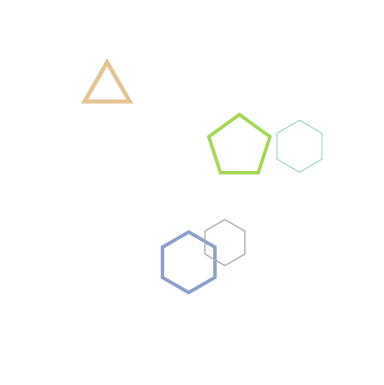[{"shape": "hexagon", "thickness": 0.5, "radius": 0.34, "center": [0.778, 0.62]}, {"shape": "hexagon", "thickness": 2.5, "radius": 0.39, "center": [0.49, 0.319]}, {"shape": "pentagon", "thickness": 2.5, "radius": 0.42, "center": [0.622, 0.619]}, {"shape": "triangle", "thickness": 3, "radius": 0.34, "center": [0.278, 0.77]}, {"shape": "hexagon", "thickness": 1, "radius": 0.3, "center": [0.584, 0.37]}]